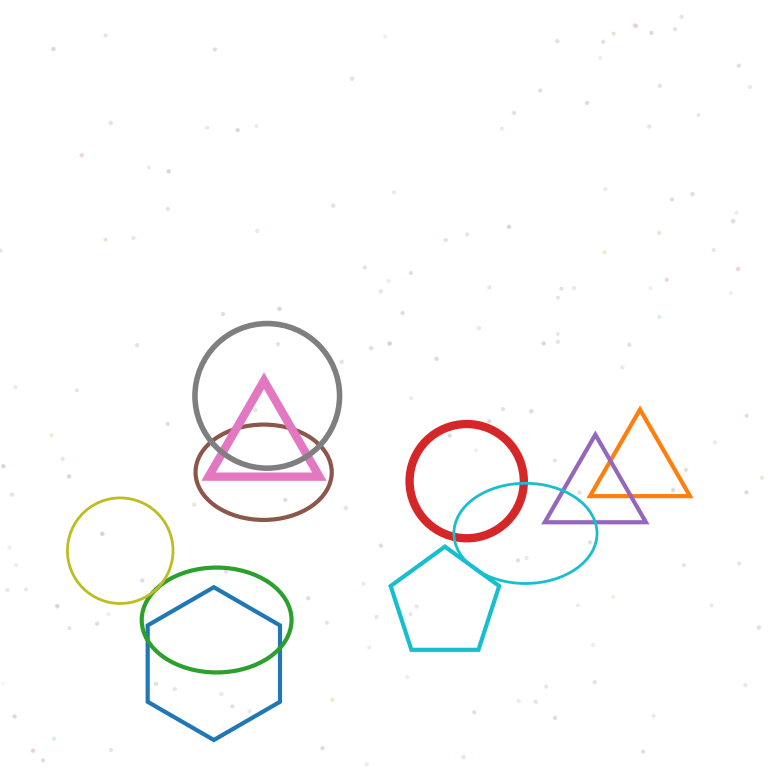[{"shape": "hexagon", "thickness": 1.5, "radius": 0.5, "center": [0.278, 0.138]}, {"shape": "triangle", "thickness": 1.5, "radius": 0.37, "center": [0.831, 0.393]}, {"shape": "oval", "thickness": 1.5, "radius": 0.49, "center": [0.281, 0.195]}, {"shape": "circle", "thickness": 3, "radius": 0.37, "center": [0.606, 0.375]}, {"shape": "triangle", "thickness": 1.5, "radius": 0.38, "center": [0.773, 0.36]}, {"shape": "oval", "thickness": 1.5, "radius": 0.44, "center": [0.342, 0.387]}, {"shape": "triangle", "thickness": 3, "radius": 0.42, "center": [0.343, 0.423]}, {"shape": "circle", "thickness": 2, "radius": 0.47, "center": [0.347, 0.486]}, {"shape": "circle", "thickness": 1, "radius": 0.34, "center": [0.156, 0.285]}, {"shape": "oval", "thickness": 1, "radius": 0.46, "center": [0.682, 0.307]}, {"shape": "pentagon", "thickness": 1.5, "radius": 0.37, "center": [0.578, 0.216]}]